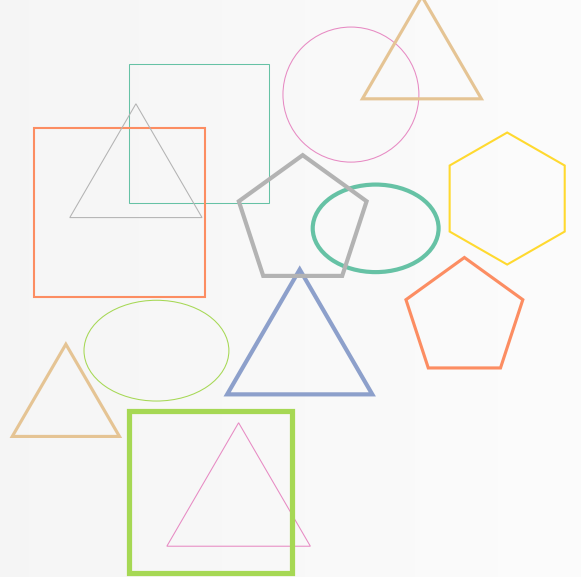[{"shape": "oval", "thickness": 2, "radius": 0.54, "center": [0.646, 0.604]}, {"shape": "square", "thickness": 0.5, "radius": 0.61, "center": [0.343, 0.768]}, {"shape": "pentagon", "thickness": 1.5, "radius": 0.53, "center": [0.799, 0.448]}, {"shape": "square", "thickness": 1, "radius": 0.73, "center": [0.206, 0.631]}, {"shape": "triangle", "thickness": 2, "radius": 0.72, "center": [0.516, 0.388]}, {"shape": "circle", "thickness": 0.5, "radius": 0.58, "center": [0.604, 0.835]}, {"shape": "triangle", "thickness": 0.5, "radius": 0.71, "center": [0.41, 0.125]}, {"shape": "oval", "thickness": 0.5, "radius": 0.62, "center": [0.269, 0.392]}, {"shape": "square", "thickness": 2.5, "radius": 0.7, "center": [0.362, 0.147]}, {"shape": "hexagon", "thickness": 1, "radius": 0.57, "center": [0.873, 0.655]}, {"shape": "triangle", "thickness": 1.5, "radius": 0.59, "center": [0.726, 0.887]}, {"shape": "triangle", "thickness": 1.5, "radius": 0.53, "center": [0.113, 0.297]}, {"shape": "triangle", "thickness": 0.5, "radius": 0.66, "center": [0.234, 0.688]}, {"shape": "pentagon", "thickness": 2, "radius": 0.58, "center": [0.521, 0.615]}]